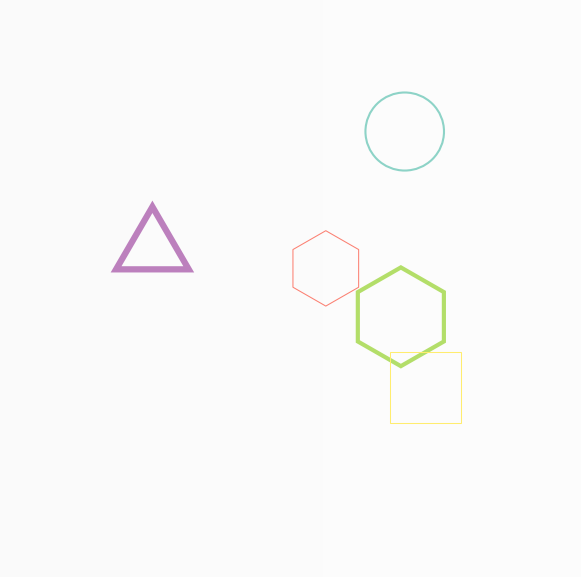[{"shape": "circle", "thickness": 1, "radius": 0.34, "center": [0.696, 0.771]}, {"shape": "hexagon", "thickness": 0.5, "radius": 0.33, "center": [0.561, 0.534]}, {"shape": "hexagon", "thickness": 2, "radius": 0.43, "center": [0.69, 0.451]}, {"shape": "triangle", "thickness": 3, "radius": 0.36, "center": [0.262, 0.569]}, {"shape": "square", "thickness": 0.5, "radius": 0.31, "center": [0.733, 0.328]}]